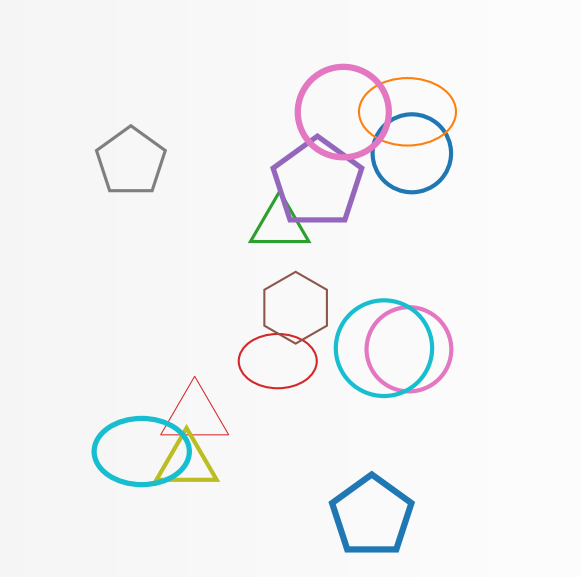[{"shape": "circle", "thickness": 2, "radius": 0.34, "center": [0.709, 0.734]}, {"shape": "pentagon", "thickness": 3, "radius": 0.36, "center": [0.64, 0.106]}, {"shape": "oval", "thickness": 1, "radius": 0.42, "center": [0.701, 0.806]}, {"shape": "triangle", "thickness": 1.5, "radius": 0.29, "center": [0.481, 0.61]}, {"shape": "oval", "thickness": 1, "radius": 0.34, "center": [0.478, 0.374]}, {"shape": "triangle", "thickness": 0.5, "radius": 0.34, "center": [0.335, 0.28]}, {"shape": "pentagon", "thickness": 2.5, "radius": 0.4, "center": [0.546, 0.683]}, {"shape": "hexagon", "thickness": 1, "radius": 0.31, "center": [0.509, 0.466]}, {"shape": "circle", "thickness": 3, "radius": 0.39, "center": [0.591, 0.805]}, {"shape": "circle", "thickness": 2, "radius": 0.36, "center": [0.704, 0.394]}, {"shape": "pentagon", "thickness": 1.5, "radius": 0.31, "center": [0.225, 0.719]}, {"shape": "triangle", "thickness": 2, "radius": 0.3, "center": [0.321, 0.198]}, {"shape": "oval", "thickness": 2.5, "radius": 0.41, "center": [0.244, 0.217]}, {"shape": "circle", "thickness": 2, "radius": 0.41, "center": [0.661, 0.396]}]